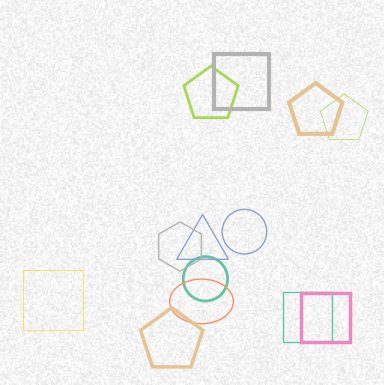[{"shape": "circle", "thickness": 2, "radius": 0.29, "center": [0.534, 0.276]}, {"shape": "square", "thickness": 1, "radius": 0.32, "center": [0.799, 0.178]}, {"shape": "oval", "thickness": 1, "radius": 0.41, "center": [0.523, 0.217]}, {"shape": "circle", "thickness": 1, "radius": 0.29, "center": [0.635, 0.398]}, {"shape": "triangle", "thickness": 1, "radius": 0.39, "center": [0.526, 0.365]}, {"shape": "square", "thickness": 2.5, "radius": 0.32, "center": [0.847, 0.175]}, {"shape": "pentagon", "thickness": 0.5, "radius": 0.33, "center": [0.894, 0.691]}, {"shape": "pentagon", "thickness": 2, "radius": 0.37, "center": [0.548, 0.754]}, {"shape": "square", "thickness": 0.5, "radius": 0.39, "center": [0.138, 0.221]}, {"shape": "pentagon", "thickness": 3, "radius": 0.36, "center": [0.82, 0.711]}, {"shape": "pentagon", "thickness": 2.5, "radius": 0.42, "center": [0.446, 0.116]}, {"shape": "hexagon", "thickness": 1, "radius": 0.32, "center": [0.468, 0.36]}, {"shape": "square", "thickness": 3, "radius": 0.36, "center": [0.627, 0.788]}]